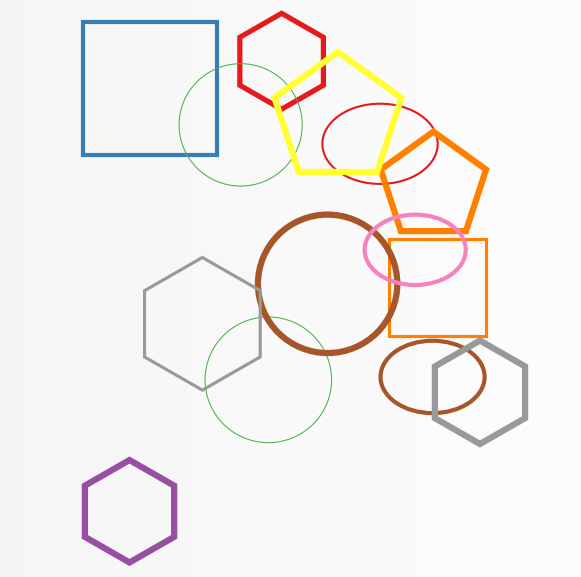[{"shape": "oval", "thickness": 1, "radius": 0.5, "center": [0.654, 0.75]}, {"shape": "hexagon", "thickness": 2.5, "radius": 0.42, "center": [0.485, 0.893]}, {"shape": "square", "thickness": 2, "radius": 0.58, "center": [0.258, 0.845]}, {"shape": "circle", "thickness": 0.5, "radius": 0.54, "center": [0.462, 0.341]}, {"shape": "circle", "thickness": 0.5, "radius": 0.53, "center": [0.414, 0.783]}, {"shape": "hexagon", "thickness": 3, "radius": 0.44, "center": [0.223, 0.114]}, {"shape": "square", "thickness": 1.5, "radius": 0.42, "center": [0.753, 0.501]}, {"shape": "pentagon", "thickness": 3, "radius": 0.48, "center": [0.746, 0.676]}, {"shape": "pentagon", "thickness": 3, "radius": 0.57, "center": [0.581, 0.794]}, {"shape": "circle", "thickness": 3, "radius": 0.6, "center": [0.564, 0.508]}, {"shape": "oval", "thickness": 2, "radius": 0.45, "center": [0.744, 0.346]}, {"shape": "oval", "thickness": 2, "radius": 0.44, "center": [0.714, 0.567]}, {"shape": "hexagon", "thickness": 3, "radius": 0.45, "center": [0.826, 0.32]}, {"shape": "hexagon", "thickness": 1.5, "radius": 0.57, "center": [0.348, 0.438]}]